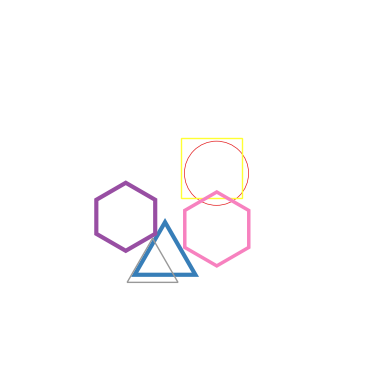[{"shape": "circle", "thickness": 0.5, "radius": 0.42, "center": [0.562, 0.55]}, {"shape": "triangle", "thickness": 3, "radius": 0.46, "center": [0.429, 0.332]}, {"shape": "hexagon", "thickness": 3, "radius": 0.44, "center": [0.327, 0.437]}, {"shape": "square", "thickness": 1, "radius": 0.39, "center": [0.55, 0.563]}, {"shape": "hexagon", "thickness": 2.5, "radius": 0.48, "center": [0.563, 0.405]}, {"shape": "triangle", "thickness": 1, "radius": 0.38, "center": [0.396, 0.305]}]